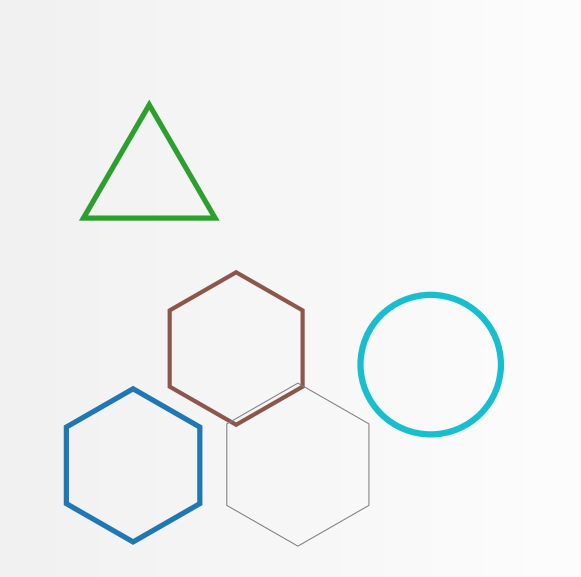[{"shape": "hexagon", "thickness": 2.5, "radius": 0.66, "center": [0.229, 0.193]}, {"shape": "triangle", "thickness": 2.5, "radius": 0.65, "center": [0.257, 0.687]}, {"shape": "hexagon", "thickness": 2, "radius": 0.66, "center": [0.406, 0.396]}, {"shape": "hexagon", "thickness": 0.5, "radius": 0.71, "center": [0.512, 0.195]}, {"shape": "circle", "thickness": 3, "radius": 0.6, "center": [0.741, 0.368]}]